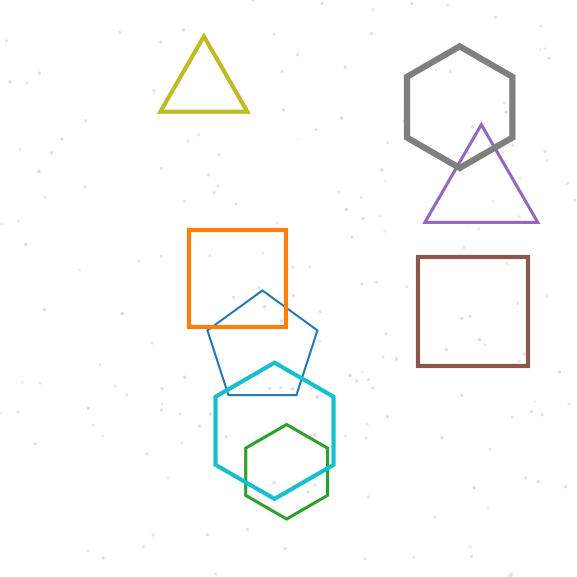[{"shape": "pentagon", "thickness": 1, "radius": 0.5, "center": [0.454, 0.396]}, {"shape": "square", "thickness": 2, "radius": 0.42, "center": [0.411, 0.517]}, {"shape": "hexagon", "thickness": 1.5, "radius": 0.41, "center": [0.496, 0.182]}, {"shape": "triangle", "thickness": 1.5, "radius": 0.56, "center": [0.833, 0.67]}, {"shape": "square", "thickness": 2, "radius": 0.48, "center": [0.819, 0.46]}, {"shape": "hexagon", "thickness": 3, "radius": 0.53, "center": [0.796, 0.814]}, {"shape": "triangle", "thickness": 2, "radius": 0.44, "center": [0.353, 0.849]}, {"shape": "hexagon", "thickness": 2, "radius": 0.59, "center": [0.475, 0.253]}]